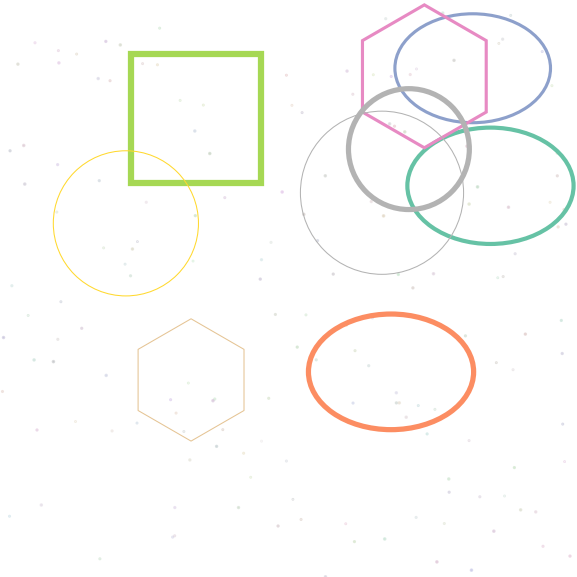[{"shape": "oval", "thickness": 2, "radius": 0.72, "center": [0.849, 0.677]}, {"shape": "oval", "thickness": 2.5, "radius": 0.72, "center": [0.677, 0.355]}, {"shape": "oval", "thickness": 1.5, "radius": 0.67, "center": [0.819, 0.881]}, {"shape": "hexagon", "thickness": 1.5, "radius": 0.62, "center": [0.735, 0.867]}, {"shape": "square", "thickness": 3, "radius": 0.56, "center": [0.34, 0.794]}, {"shape": "circle", "thickness": 0.5, "radius": 0.63, "center": [0.218, 0.612]}, {"shape": "hexagon", "thickness": 0.5, "radius": 0.53, "center": [0.331, 0.341]}, {"shape": "circle", "thickness": 2.5, "radius": 0.52, "center": [0.708, 0.741]}, {"shape": "circle", "thickness": 0.5, "radius": 0.71, "center": [0.661, 0.665]}]